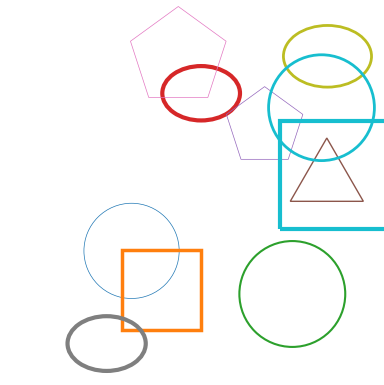[{"shape": "circle", "thickness": 0.5, "radius": 0.62, "center": [0.342, 0.348]}, {"shape": "square", "thickness": 2.5, "radius": 0.52, "center": [0.419, 0.246]}, {"shape": "circle", "thickness": 1.5, "radius": 0.69, "center": [0.759, 0.236]}, {"shape": "oval", "thickness": 3, "radius": 0.5, "center": [0.522, 0.758]}, {"shape": "pentagon", "thickness": 0.5, "radius": 0.52, "center": [0.687, 0.671]}, {"shape": "triangle", "thickness": 1, "radius": 0.55, "center": [0.849, 0.532]}, {"shape": "pentagon", "thickness": 0.5, "radius": 0.65, "center": [0.463, 0.853]}, {"shape": "oval", "thickness": 3, "radius": 0.51, "center": [0.277, 0.108]}, {"shape": "oval", "thickness": 2, "radius": 0.57, "center": [0.851, 0.854]}, {"shape": "square", "thickness": 3, "radius": 0.7, "center": [0.867, 0.546]}, {"shape": "circle", "thickness": 2, "radius": 0.69, "center": [0.835, 0.72]}]